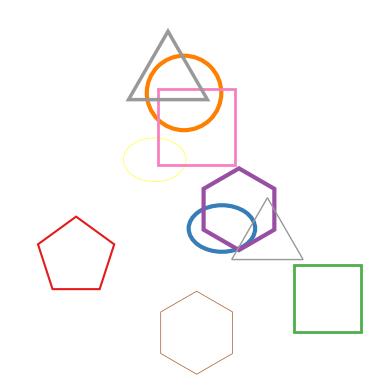[{"shape": "pentagon", "thickness": 1.5, "radius": 0.52, "center": [0.198, 0.333]}, {"shape": "oval", "thickness": 3, "radius": 0.43, "center": [0.576, 0.406]}, {"shape": "square", "thickness": 2, "radius": 0.43, "center": [0.851, 0.225]}, {"shape": "hexagon", "thickness": 3, "radius": 0.53, "center": [0.621, 0.457]}, {"shape": "circle", "thickness": 3, "radius": 0.48, "center": [0.478, 0.759]}, {"shape": "oval", "thickness": 0.5, "radius": 0.41, "center": [0.402, 0.585]}, {"shape": "hexagon", "thickness": 0.5, "radius": 0.54, "center": [0.511, 0.136]}, {"shape": "square", "thickness": 2, "radius": 0.5, "center": [0.51, 0.67]}, {"shape": "triangle", "thickness": 1, "radius": 0.54, "center": [0.695, 0.379]}, {"shape": "triangle", "thickness": 2.5, "radius": 0.59, "center": [0.436, 0.8]}]